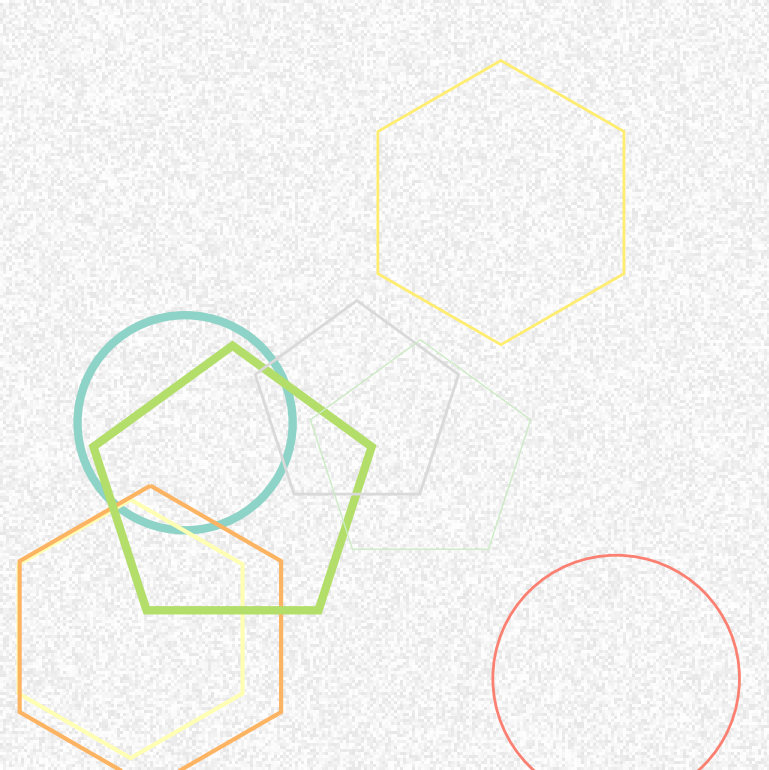[{"shape": "circle", "thickness": 3, "radius": 0.7, "center": [0.24, 0.451]}, {"shape": "hexagon", "thickness": 1.5, "radius": 0.84, "center": [0.17, 0.183]}, {"shape": "circle", "thickness": 1, "radius": 0.8, "center": [0.8, 0.119]}, {"shape": "hexagon", "thickness": 1.5, "radius": 0.98, "center": [0.195, 0.173]}, {"shape": "pentagon", "thickness": 3, "radius": 0.95, "center": [0.302, 0.361]}, {"shape": "pentagon", "thickness": 1, "radius": 0.69, "center": [0.463, 0.471]}, {"shape": "pentagon", "thickness": 0.5, "radius": 0.75, "center": [0.546, 0.408]}, {"shape": "hexagon", "thickness": 1, "radius": 0.92, "center": [0.651, 0.737]}]